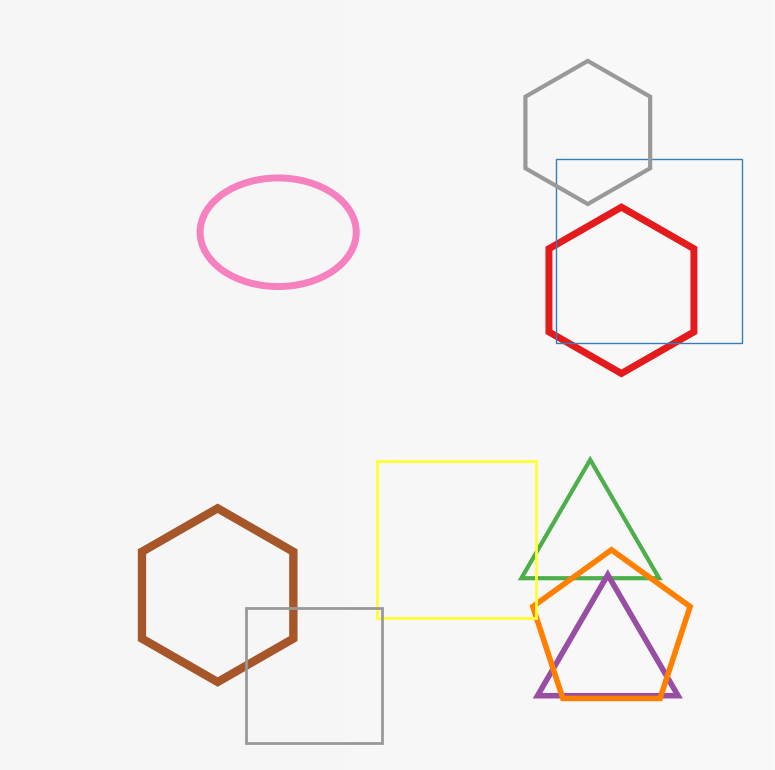[{"shape": "hexagon", "thickness": 2.5, "radius": 0.54, "center": [0.802, 0.623]}, {"shape": "square", "thickness": 0.5, "radius": 0.6, "center": [0.838, 0.674]}, {"shape": "triangle", "thickness": 1.5, "radius": 0.51, "center": [0.762, 0.3]}, {"shape": "triangle", "thickness": 2, "radius": 0.52, "center": [0.784, 0.149]}, {"shape": "pentagon", "thickness": 2, "radius": 0.53, "center": [0.789, 0.179]}, {"shape": "square", "thickness": 1, "radius": 0.51, "center": [0.589, 0.299]}, {"shape": "hexagon", "thickness": 3, "radius": 0.56, "center": [0.281, 0.227]}, {"shape": "oval", "thickness": 2.5, "radius": 0.5, "center": [0.359, 0.698]}, {"shape": "square", "thickness": 1, "radius": 0.44, "center": [0.405, 0.123]}, {"shape": "hexagon", "thickness": 1.5, "radius": 0.46, "center": [0.758, 0.828]}]